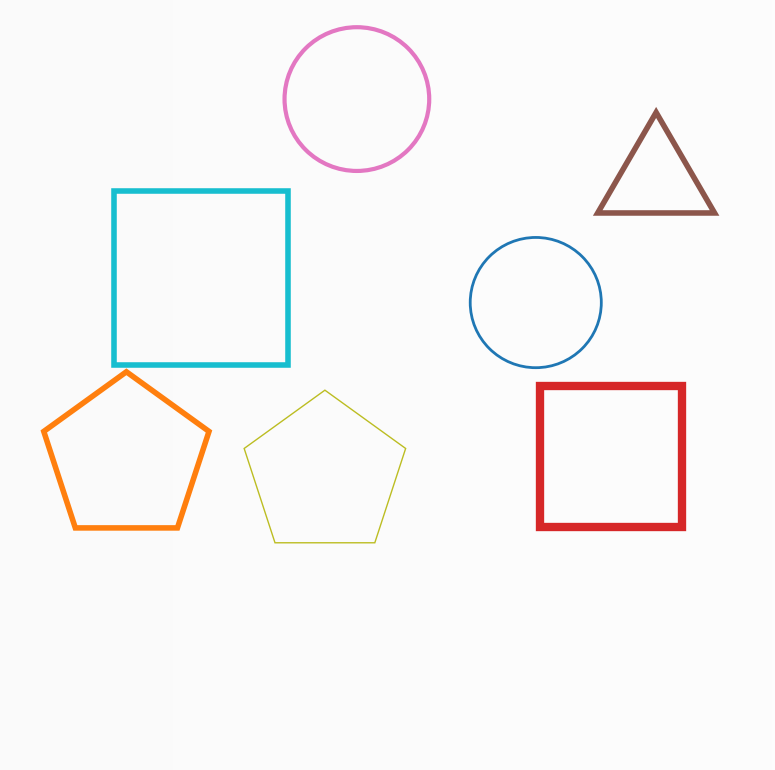[{"shape": "circle", "thickness": 1, "radius": 0.42, "center": [0.691, 0.607]}, {"shape": "pentagon", "thickness": 2, "radius": 0.56, "center": [0.163, 0.405]}, {"shape": "square", "thickness": 3, "radius": 0.46, "center": [0.789, 0.407]}, {"shape": "triangle", "thickness": 2, "radius": 0.44, "center": [0.847, 0.767]}, {"shape": "circle", "thickness": 1.5, "radius": 0.47, "center": [0.46, 0.871]}, {"shape": "pentagon", "thickness": 0.5, "radius": 0.55, "center": [0.419, 0.384]}, {"shape": "square", "thickness": 2, "radius": 0.56, "center": [0.259, 0.639]}]